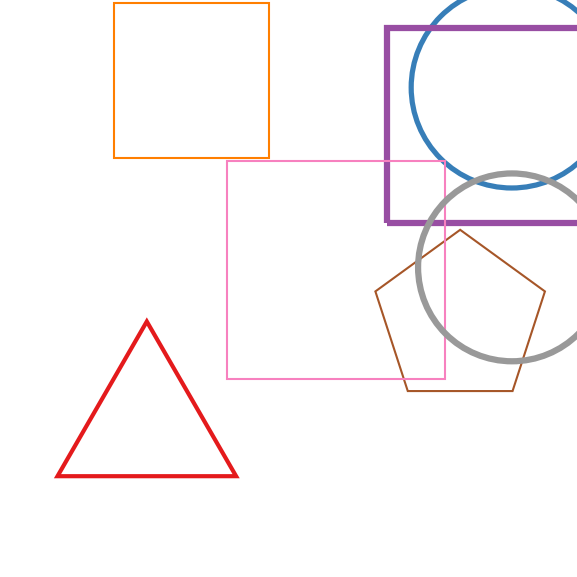[{"shape": "triangle", "thickness": 2, "radius": 0.89, "center": [0.254, 0.264]}, {"shape": "circle", "thickness": 2.5, "radius": 0.87, "center": [0.886, 0.848]}, {"shape": "square", "thickness": 3, "radius": 0.84, "center": [0.839, 0.781]}, {"shape": "square", "thickness": 1, "radius": 0.67, "center": [0.331, 0.86]}, {"shape": "pentagon", "thickness": 1, "radius": 0.77, "center": [0.797, 0.447]}, {"shape": "square", "thickness": 1, "radius": 0.94, "center": [0.581, 0.532]}, {"shape": "circle", "thickness": 3, "radius": 0.81, "center": [0.887, 0.536]}]